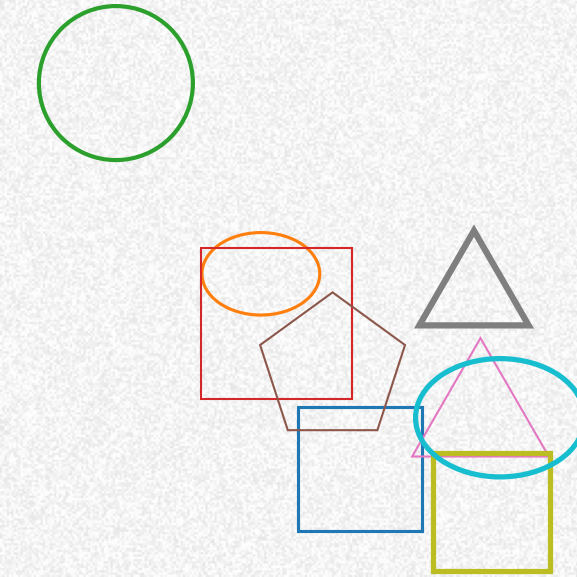[{"shape": "square", "thickness": 1.5, "radius": 0.54, "center": [0.623, 0.187]}, {"shape": "oval", "thickness": 1.5, "radius": 0.51, "center": [0.452, 0.525]}, {"shape": "circle", "thickness": 2, "radius": 0.67, "center": [0.201, 0.855]}, {"shape": "square", "thickness": 1, "radius": 0.65, "center": [0.478, 0.439]}, {"shape": "pentagon", "thickness": 1, "radius": 0.66, "center": [0.576, 0.361]}, {"shape": "triangle", "thickness": 1, "radius": 0.68, "center": [0.832, 0.277]}, {"shape": "triangle", "thickness": 3, "radius": 0.55, "center": [0.821, 0.49]}, {"shape": "square", "thickness": 2.5, "radius": 0.51, "center": [0.851, 0.113]}, {"shape": "oval", "thickness": 2.5, "radius": 0.73, "center": [0.866, 0.276]}]